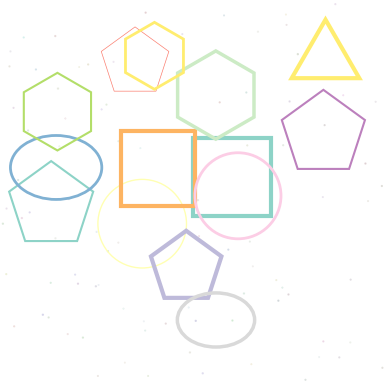[{"shape": "pentagon", "thickness": 1.5, "radius": 0.57, "center": [0.133, 0.467]}, {"shape": "square", "thickness": 3, "radius": 0.51, "center": [0.602, 0.54]}, {"shape": "circle", "thickness": 1, "radius": 0.58, "center": [0.369, 0.419]}, {"shape": "pentagon", "thickness": 3, "radius": 0.48, "center": [0.484, 0.304]}, {"shape": "pentagon", "thickness": 0.5, "radius": 0.46, "center": [0.351, 0.838]}, {"shape": "oval", "thickness": 2, "radius": 0.59, "center": [0.146, 0.565]}, {"shape": "square", "thickness": 3, "radius": 0.48, "center": [0.41, 0.562]}, {"shape": "hexagon", "thickness": 1.5, "radius": 0.5, "center": [0.149, 0.71]}, {"shape": "circle", "thickness": 2, "radius": 0.56, "center": [0.618, 0.491]}, {"shape": "oval", "thickness": 2.5, "radius": 0.5, "center": [0.561, 0.169]}, {"shape": "pentagon", "thickness": 1.5, "radius": 0.57, "center": [0.84, 0.653]}, {"shape": "hexagon", "thickness": 2.5, "radius": 0.57, "center": [0.561, 0.753]}, {"shape": "hexagon", "thickness": 2, "radius": 0.43, "center": [0.401, 0.855]}, {"shape": "triangle", "thickness": 3, "radius": 0.51, "center": [0.845, 0.848]}]